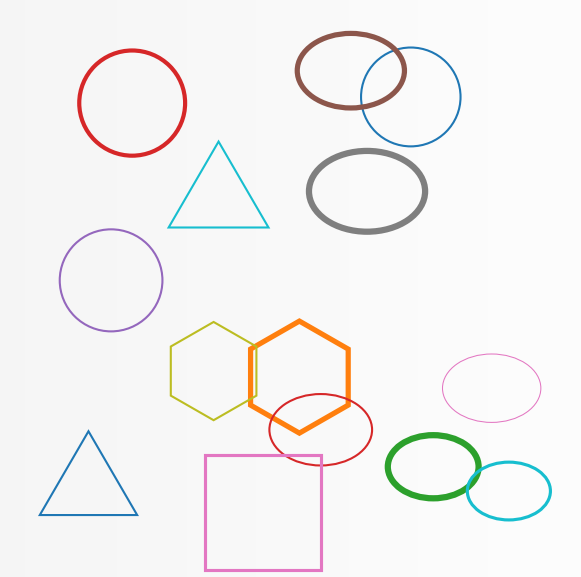[{"shape": "triangle", "thickness": 1, "radius": 0.48, "center": [0.152, 0.156]}, {"shape": "circle", "thickness": 1, "radius": 0.43, "center": [0.707, 0.831]}, {"shape": "hexagon", "thickness": 2.5, "radius": 0.48, "center": [0.515, 0.346]}, {"shape": "oval", "thickness": 3, "radius": 0.39, "center": [0.745, 0.191]}, {"shape": "circle", "thickness": 2, "radius": 0.46, "center": [0.227, 0.821]}, {"shape": "oval", "thickness": 1, "radius": 0.44, "center": [0.552, 0.255]}, {"shape": "circle", "thickness": 1, "radius": 0.44, "center": [0.191, 0.514]}, {"shape": "oval", "thickness": 2.5, "radius": 0.46, "center": [0.604, 0.877]}, {"shape": "square", "thickness": 1.5, "radius": 0.5, "center": [0.453, 0.112]}, {"shape": "oval", "thickness": 0.5, "radius": 0.42, "center": [0.846, 0.327]}, {"shape": "oval", "thickness": 3, "radius": 0.5, "center": [0.631, 0.668]}, {"shape": "hexagon", "thickness": 1, "radius": 0.43, "center": [0.367, 0.357]}, {"shape": "triangle", "thickness": 1, "radius": 0.5, "center": [0.376, 0.655]}, {"shape": "oval", "thickness": 1.5, "radius": 0.36, "center": [0.875, 0.149]}]